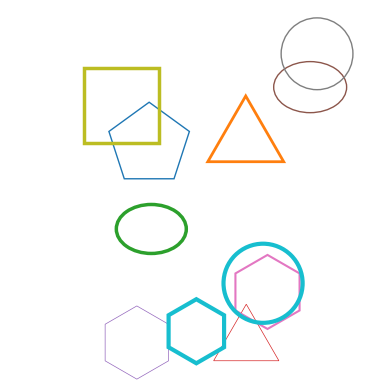[{"shape": "pentagon", "thickness": 1, "radius": 0.55, "center": [0.387, 0.625]}, {"shape": "triangle", "thickness": 2, "radius": 0.57, "center": [0.638, 0.637]}, {"shape": "oval", "thickness": 2.5, "radius": 0.45, "center": [0.393, 0.405]}, {"shape": "triangle", "thickness": 0.5, "radius": 0.49, "center": [0.64, 0.112]}, {"shape": "hexagon", "thickness": 0.5, "radius": 0.48, "center": [0.355, 0.11]}, {"shape": "oval", "thickness": 1, "radius": 0.47, "center": [0.806, 0.774]}, {"shape": "hexagon", "thickness": 1.5, "radius": 0.48, "center": [0.695, 0.242]}, {"shape": "circle", "thickness": 1, "radius": 0.47, "center": [0.823, 0.86]}, {"shape": "square", "thickness": 2.5, "radius": 0.49, "center": [0.316, 0.726]}, {"shape": "circle", "thickness": 3, "radius": 0.51, "center": [0.683, 0.264]}, {"shape": "hexagon", "thickness": 3, "radius": 0.42, "center": [0.51, 0.14]}]